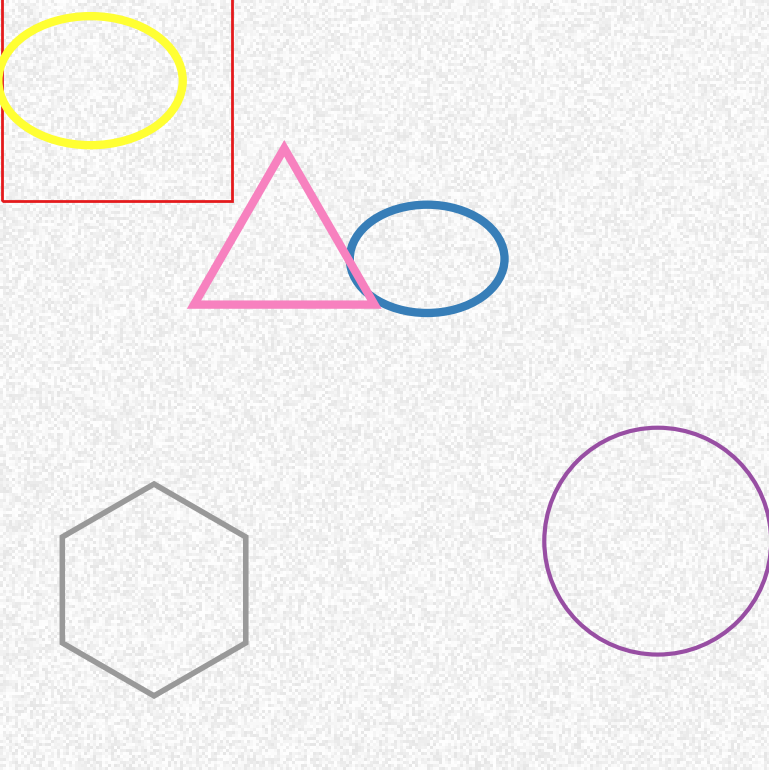[{"shape": "square", "thickness": 1, "radius": 0.75, "center": [0.152, 0.887]}, {"shape": "oval", "thickness": 3, "radius": 0.5, "center": [0.555, 0.664]}, {"shape": "circle", "thickness": 1.5, "radius": 0.74, "center": [0.854, 0.297]}, {"shape": "oval", "thickness": 3, "radius": 0.6, "center": [0.118, 0.895]}, {"shape": "triangle", "thickness": 3, "radius": 0.68, "center": [0.369, 0.672]}, {"shape": "hexagon", "thickness": 2, "radius": 0.69, "center": [0.2, 0.234]}]